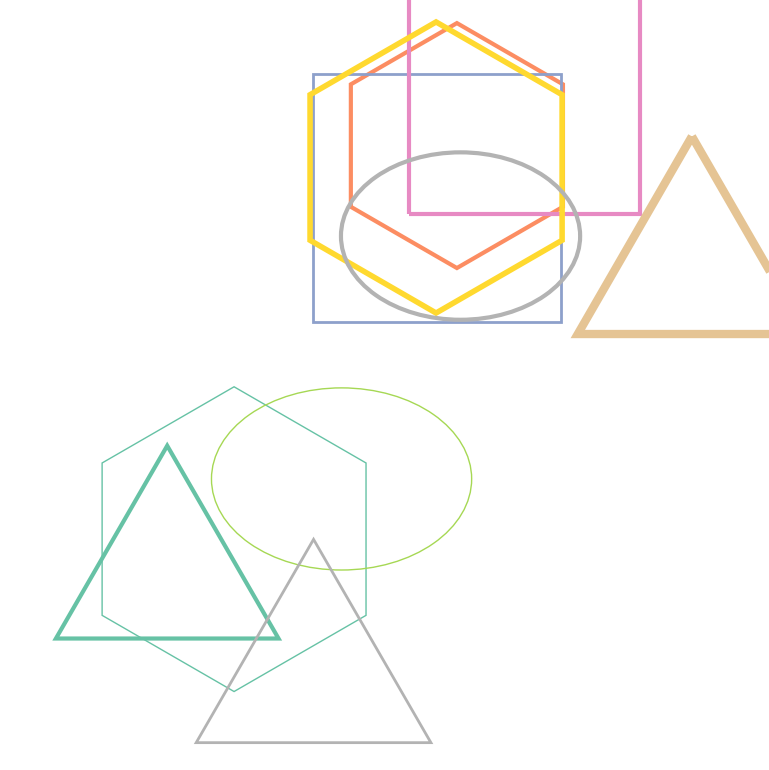[{"shape": "triangle", "thickness": 1.5, "radius": 0.83, "center": [0.217, 0.254]}, {"shape": "hexagon", "thickness": 0.5, "radius": 0.99, "center": [0.304, 0.3]}, {"shape": "hexagon", "thickness": 1.5, "radius": 0.8, "center": [0.593, 0.811]}, {"shape": "square", "thickness": 1, "radius": 0.81, "center": [0.568, 0.743]}, {"shape": "square", "thickness": 1.5, "radius": 0.75, "center": [0.681, 0.873]}, {"shape": "oval", "thickness": 0.5, "radius": 0.84, "center": [0.444, 0.378]}, {"shape": "hexagon", "thickness": 2, "radius": 0.94, "center": [0.566, 0.782]}, {"shape": "triangle", "thickness": 3, "radius": 0.86, "center": [0.899, 0.652]}, {"shape": "oval", "thickness": 1.5, "radius": 0.78, "center": [0.598, 0.693]}, {"shape": "triangle", "thickness": 1, "radius": 0.88, "center": [0.407, 0.124]}]